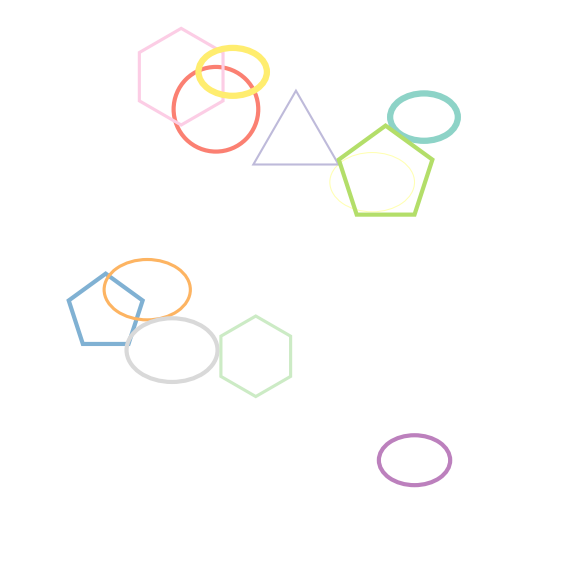[{"shape": "oval", "thickness": 3, "radius": 0.29, "center": [0.734, 0.796]}, {"shape": "oval", "thickness": 0.5, "radius": 0.37, "center": [0.644, 0.684]}, {"shape": "triangle", "thickness": 1, "radius": 0.43, "center": [0.512, 0.757]}, {"shape": "circle", "thickness": 2, "radius": 0.37, "center": [0.374, 0.81]}, {"shape": "pentagon", "thickness": 2, "radius": 0.34, "center": [0.183, 0.458]}, {"shape": "oval", "thickness": 1.5, "radius": 0.37, "center": [0.255, 0.498]}, {"shape": "pentagon", "thickness": 2, "radius": 0.43, "center": [0.668, 0.696]}, {"shape": "hexagon", "thickness": 1.5, "radius": 0.42, "center": [0.314, 0.866]}, {"shape": "oval", "thickness": 2, "radius": 0.39, "center": [0.298, 0.393]}, {"shape": "oval", "thickness": 2, "radius": 0.31, "center": [0.718, 0.202]}, {"shape": "hexagon", "thickness": 1.5, "radius": 0.35, "center": [0.443, 0.382]}, {"shape": "oval", "thickness": 3, "radius": 0.3, "center": [0.403, 0.875]}]